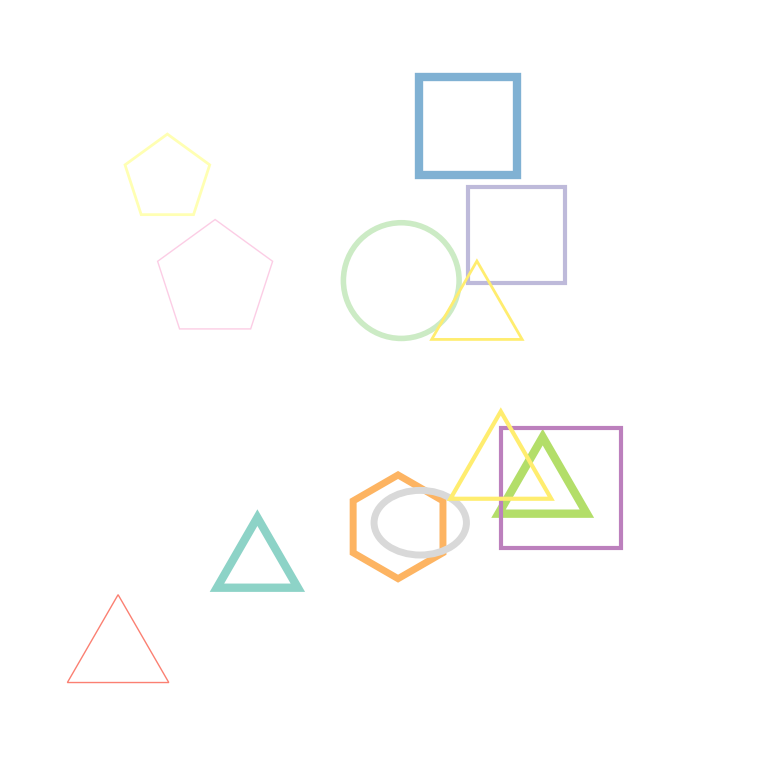[{"shape": "triangle", "thickness": 3, "radius": 0.3, "center": [0.334, 0.267]}, {"shape": "pentagon", "thickness": 1, "radius": 0.29, "center": [0.217, 0.768]}, {"shape": "square", "thickness": 1.5, "radius": 0.31, "center": [0.671, 0.695]}, {"shape": "triangle", "thickness": 0.5, "radius": 0.38, "center": [0.153, 0.152]}, {"shape": "square", "thickness": 3, "radius": 0.32, "center": [0.608, 0.836]}, {"shape": "hexagon", "thickness": 2.5, "radius": 0.34, "center": [0.517, 0.316]}, {"shape": "triangle", "thickness": 3, "radius": 0.33, "center": [0.705, 0.366]}, {"shape": "pentagon", "thickness": 0.5, "radius": 0.39, "center": [0.279, 0.636]}, {"shape": "oval", "thickness": 2.5, "radius": 0.3, "center": [0.546, 0.321]}, {"shape": "square", "thickness": 1.5, "radius": 0.39, "center": [0.728, 0.367]}, {"shape": "circle", "thickness": 2, "radius": 0.38, "center": [0.521, 0.636]}, {"shape": "triangle", "thickness": 1, "radius": 0.34, "center": [0.619, 0.593]}, {"shape": "triangle", "thickness": 1.5, "radius": 0.38, "center": [0.65, 0.39]}]